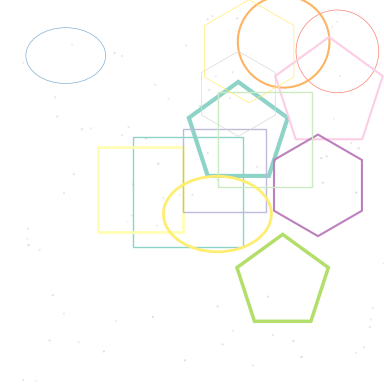[{"shape": "square", "thickness": 1, "radius": 0.71, "center": [0.488, 0.502]}, {"shape": "pentagon", "thickness": 3, "radius": 0.67, "center": [0.619, 0.652]}, {"shape": "square", "thickness": 2, "radius": 0.55, "center": [0.364, 0.508]}, {"shape": "square", "thickness": 1, "radius": 0.54, "center": [0.584, 0.557]}, {"shape": "circle", "thickness": 0.5, "radius": 0.54, "center": [0.876, 0.867]}, {"shape": "oval", "thickness": 0.5, "radius": 0.52, "center": [0.171, 0.856]}, {"shape": "circle", "thickness": 1.5, "radius": 0.6, "center": [0.737, 0.891]}, {"shape": "pentagon", "thickness": 2.5, "radius": 0.62, "center": [0.734, 0.266]}, {"shape": "pentagon", "thickness": 1.5, "radius": 0.73, "center": [0.855, 0.757]}, {"shape": "hexagon", "thickness": 0.5, "radius": 0.55, "center": [0.619, 0.756]}, {"shape": "hexagon", "thickness": 1.5, "radius": 0.66, "center": [0.826, 0.519]}, {"shape": "square", "thickness": 1, "radius": 0.61, "center": [0.688, 0.637]}, {"shape": "hexagon", "thickness": 0.5, "radius": 0.67, "center": [0.647, 0.867]}, {"shape": "oval", "thickness": 2, "radius": 0.7, "center": [0.565, 0.444]}]